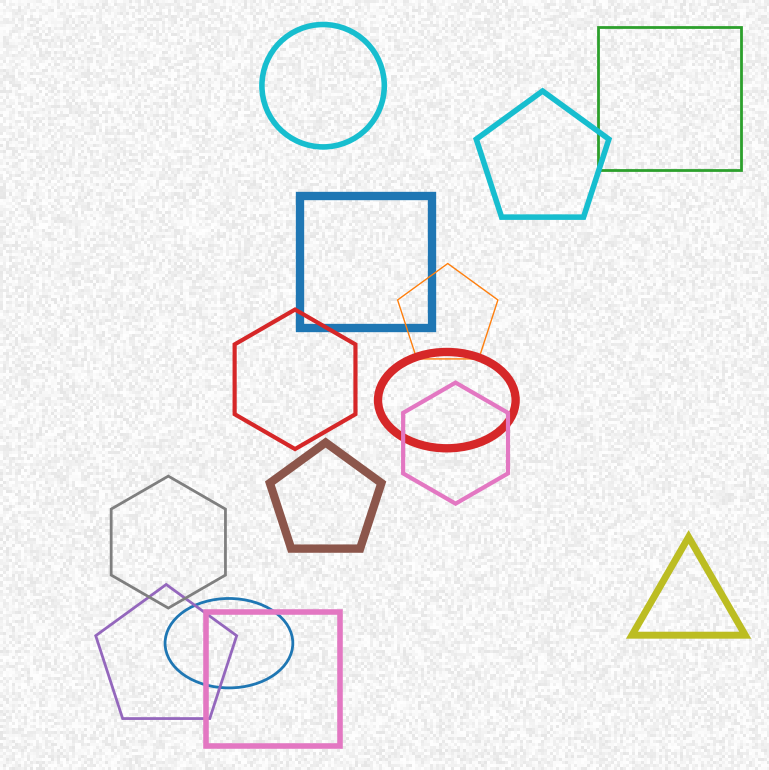[{"shape": "square", "thickness": 3, "radius": 0.43, "center": [0.475, 0.659]}, {"shape": "oval", "thickness": 1, "radius": 0.41, "center": [0.297, 0.165]}, {"shape": "pentagon", "thickness": 0.5, "radius": 0.34, "center": [0.582, 0.589]}, {"shape": "square", "thickness": 1, "radius": 0.46, "center": [0.87, 0.872]}, {"shape": "oval", "thickness": 3, "radius": 0.45, "center": [0.58, 0.48]}, {"shape": "hexagon", "thickness": 1.5, "radius": 0.45, "center": [0.383, 0.507]}, {"shape": "pentagon", "thickness": 1, "radius": 0.48, "center": [0.216, 0.145]}, {"shape": "pentagon", "thickness": 3, "radius": 0.38, "center": [0.423, 0.349]}, {"shape": "hexagon", "thickness": 1.5, "radius": 0.39, "center": [0.592, 0.425]}, {"shape": "square", "thickness": 2, "radius": 0.44, "center": [0.355, 0.118]}, {"shape": "hexagon", "thickness": 1, "radius": 0.43, "center": [0.219, 0.296]}, {"shape": "triangle", "thickness": 2.5, "radius": 0.42, "center": [0.894, 0.218]}, {"shape": "pentagon", "thickness": 2, "radius": 0.45, "center": [0.705, 0.791]}, {"shape": "circle", "thickness": 2, "radius": 0.4, "center": [0.42, 0.889]}]